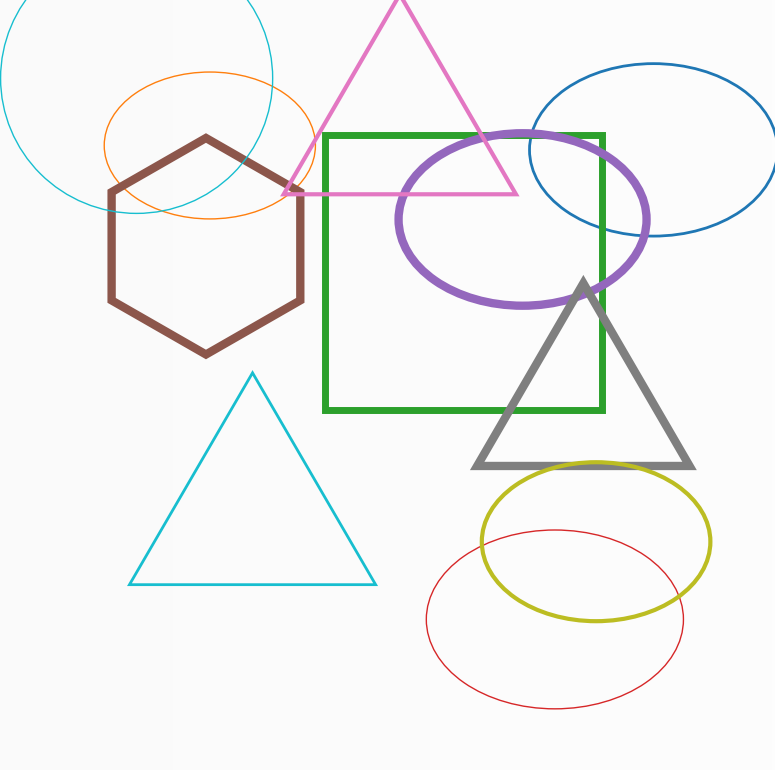[{"shape": "oval", "thickness": 1, "radius": 0.8, "center": [0.843, 0.805]}, {"shape": "oval", "thickness": 0.5, "radius": 0.68, "center": [0.271, 0.811]}, {"shape": "square", "thickness": 2.5, "radius": 0.89, "center": [0.598, 0.646]}, {"shape": "oval", "thickness": 0.5, "radius": 0.83, "center": [0.716, 0.196]}, {"shape": "oval", "thickness": 3, "radius": 0.8, "center": [0.674, 0.715]}, {"shape": "hexagon", "thickness": 3, "radius": 0.7, "center": [0.266, 0.68]}, {"shape": "triangle", "thickness": 1.5, "radius": 0.87, "center": [0.516, 0.834]}, {"shape": "triangle", "thickness": 3, "radius": 0.79, "center": [0.753, 0.474]}, {"shape": "oval", "thickness": 1.5, "radius": 0.74, "center": [0.769, 0.296]}, {"shape": "circle", "thickness": 0.5, "radius": 0.88, "center": [0.176, 0.898]}, {"shape": "triangle", "thickness": 1, "radius": 0.92, "center": [0.326, 0.332]}]